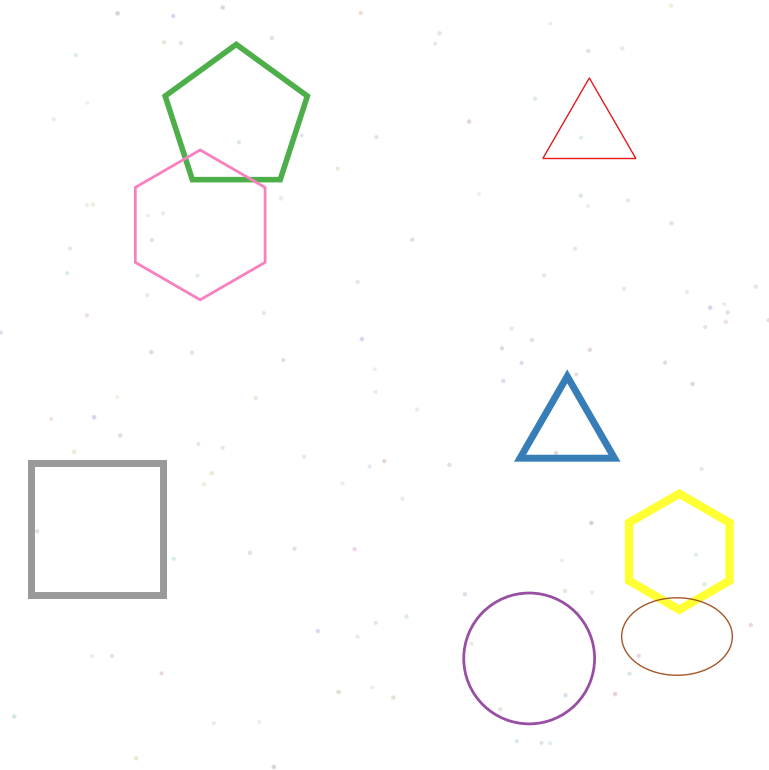[{"shape": "triangle", "thickness": 0.5, "radius": 0.35, "center": [0.765, 0.829]}, {"shape": "triangle", "thickness": 2.5, "radius": 0.35, "center": [0.737, 0.44]}, {"shape": "pentagon", "thickness": 2, "radius": 0.49, "center": [0.307, 0.845]}, {"shape": "circle", "thickness": 1, "radius": 0.42, "center": [0.687, 0.145]}, {"shape": "hexagon", "thickness": 3, "radius": 0.38, "center": [0.882, 0.283]}, {"shape": "oval", "thickness": 0.5, "radius": 0.36, "center": [0.879, 0.173]}, {"shape": "hexagon", "thickness": 1, "radius": 0.49, "center": [0.26, 0.708]}, {"shape": "square", "thickness": 2.5, "radius": 0.43, "center": [0.126, 0.313]}]